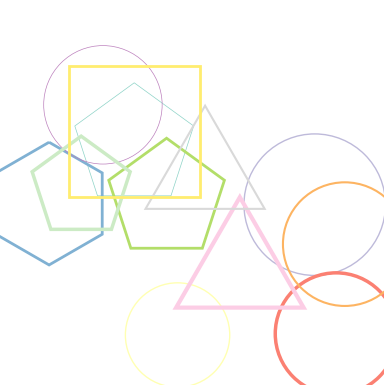[{"shape": "pentagon", "thickness": 0.5, "radius": 0.81, "center": [0.349, 0.623]}, {"shape": "circle", "thickness": 1, "radius": 0.68, "center": [0.461, 0.13]}, {"shape": "circle", "thickness": 1, "radius": 0.92, "center": [0.817, 0.468]}, {"shape": "circle", "thickness": 2.5, "radius": 0.79, "center": [0.873, 0.133]}, {"shape": "hexagon", "thickness": 2, "radius": 0.8, "center": [0.127, 0.471]}, {"shape": "circle", "thickness": 1.5, "radius": 0.8, "center": [0.896, 0.366]}, {"shape": "pentagon", "thickness": 2, "radius": 0.79, "center": [0.433, 0.483]}, {"shape": "triangle", "thickness": 3, "radius": 0.96, "center": [0.623, 0.297]}, {"shape": "triangle", "thickness": 1.5, "radius": 0.89, "center": [0.533, 0.547]}, {"shape": "circle", "thickness": 0.5, "radius": 0.77, "center": [0.267, 0.728]}, {"shape": "pentagon", "thickness": 2.5, "radius": 0.67, "center": [0.211, 0.513]}, {"shape": "square", "thickness": 2, "radius": 0.85, "center": [0.349, 0.659]}]